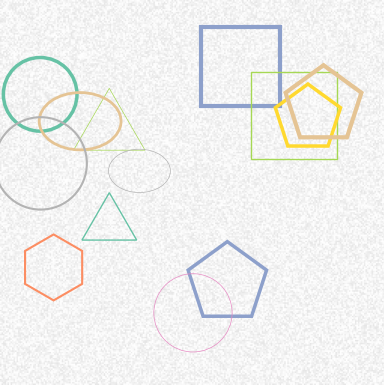[{"shape": "circle", "thickness": 2.5, "radius": 0.48, "center": [0.104, 0.755]}, {"shape": "triangle", "thickness": 1, "radius": 0.41, "center": [0.284, 0.417]}, {"shape": "hexagon", "thickness": 1.5, "radius": 0.43, "center": [0.139, 0.305]}, {"shape": "square", "thickness": 3, "radius": 0.51, "center": [0.624, 0.828]}, {"shape": "pentagon", "thickness": 2.5, "radius": 0.54, "center": [0.59, 0.265]}, {"shape": "circle", "thickness": 0.5, "radius": 0.51, "center": [0.501, 0.187]}, {"shape": "triangle", "thickness": 0.5, "radius": 0.54, "center": [0.284, 0.663]}, {"shape": "square", "thickness": 1, "radius": 0.56, "center": [0.764, 0.7]}, {"shape": "pentagon", "thickness": 2.5, "radius": 0.45, "center": [0.8, 0.693]}, {"shape": "oval", "thickness": 2, "radius": 0.53, "center": [0.208, 0.685]}, {"shape": "pentagon", "thickness": 3, "radius": 0.52, "center": [0.84, 0.727]}, {"shape": "circle", "thickness": 1.5, "radius": 0.6, "center": [0.106, 0.576]}, {"shape": "oval", "thickness": 0.5, "radius": 0.4, "center": [0.362, 0.556]}]